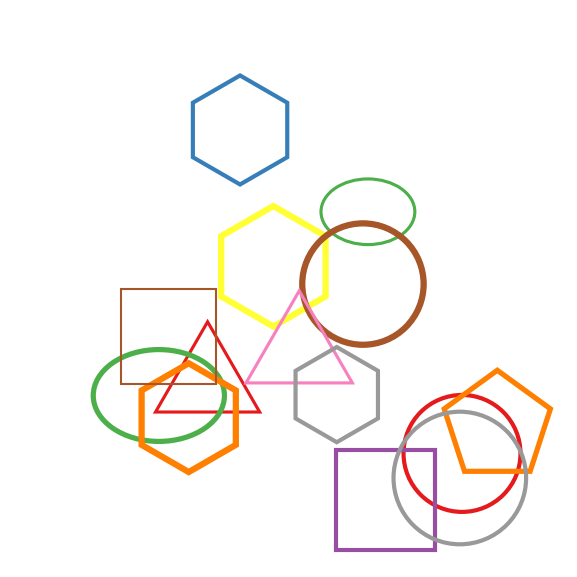[{"shape": "triangle", "thickness": 1.5, "radius": 0.52, "center": [0.359, 0.338]}, {"shape": "circle", "thickness": 2, "radius": 0.51, "center": [0.8, 0.214]}, {"shape": "hexagon", "thickness": 2, "radius": 0.47, "center": [0.416, 0.774]}, {"shape": "oval", "thickness": 1.5, "radius": 0.41, "center": [0.637, 0.632]}, {"shape": "oval", "thickness": 2.5, "radius": 0.57, "center": [0.275, 0.314]}, {"shape": "square", "thickness": 2, "radius": 0.43, "center": [0.667, 0.133]}, {"shape": "hexagon", "thickness": 3, "radius": 0.47, "center": [0.327, 0.276]}, {"shape": "pentagon", "thickness": 2.5, "radius": 0.48, "center": [0.861, 0.261]}, {"shape": "hexagon", "thickness": 3, "radius": 0.52, "center": [0.473, 0.538]}, {"shape": "circle", "thickness": 3, "radius": 0.53, "center": [0.628, 0.507]}, {"shape": "square", "thickness": 1, "radius": 0.41, "center": [0.291, 0.417]}, {"shape": "triangle", "thickness": 1.5, "radius": 0.53, "center": [0.518, 0.389]}, {"shape": "hexagon", "thickness": 2, "radius": 0.41, "center": [0.583, 0.316]}, {"shape": "circle", "thickness": 2, "radius": 0.57, "center": [0.796, 0.171]}]